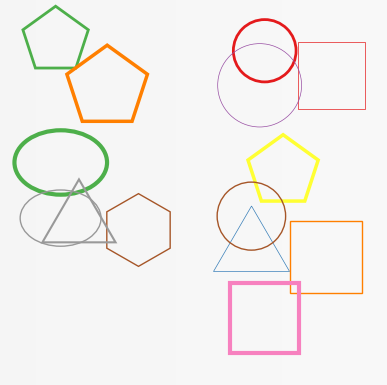[{"shape": "circle", "thickness": 2, "radius": 0.4, "center": [0.683, 0.868]}, {"shape": "square", "thickness": 0.5, "radius": 0.43, "center": [0.856, 0.805]}, {"shape": "triangle", "thickness": 0.5, "radius": 0.57, "center": [0.649, 0.352]}, {"shape": "pentagon", "thickness": 2, "radius": 0.44, "center": [0.144, 0.895]}, {"shape": "oval", "thickness": 3, "radius": 0.6, "center": [0.157, 0.578]}, {"shape": "circle", "thickness": 0.5, "radius": 0.54, "center": [0.67, 0.778]}, {"shape": "square", "thickness": 1, "radius": 0.47, "center": [0.841, 0.333]}, {"shape": "pentagon", "thickness": 2.5, "radius": 0.55, "center": [0.277, 0.773]}, {"shape": "pentagon", "thickness": 2.5, "radius": 0.48, "center": [0.731, 0.555]}, {"shape": "circle", "thickness": 1, "radius": 0.44, "center": [0.649, 0.439]}, {"shape": "hexagon", "thickness": 1, "radius": 0.47, "center": [0.357, 0.403]}, {"shape": "square", "thickness": 3, "radius": 0.45, "center": [0.683, 0.174]}, {"shape": "oval", "thickness": 1, "radius": 0.52, "center": [0.156, 0.433]}, {"shape": "triangle", "thickness": 1.5, "radius": 0.54, "center": [0.204, 0.425]}]